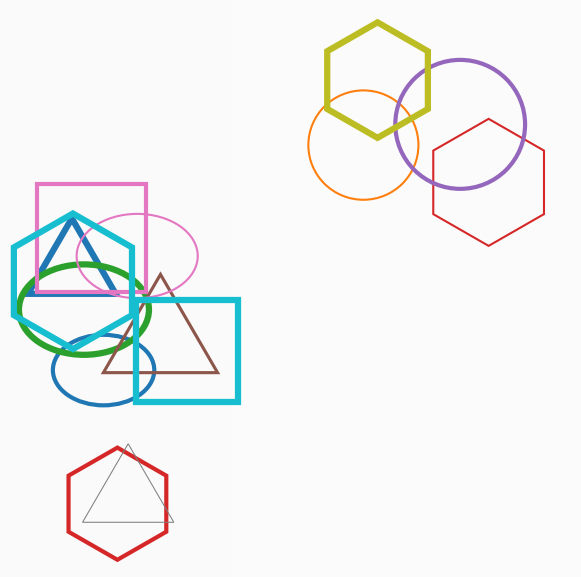[{"shape": "oval", "thickness": 2, "radius": 0.44, "center": [0.178, 0.358]}, {"shape": "triangle", "thickness": 3, "radius": 0.44, "center": [0.124, 0.534]}, {"shape": "circle", "thickness": 1, "radius": 0.47, "center": [0.625, 0.748]}, {"shape": "oval", "thickness": 3, "radius": 0.56, "center": [0.144, 0.463]}, {"shape": "hexagon", "thickness": 2, "radius": 0.49, "center": [0.202, 0.127]}, {"shape": "hexagon", "thickness": 1, "radius": 0.55, "center": [0.841, 0.683]}, {"shape": "circle", "thickness": 2, "radius": 0.56, "center": [0.792, 0.784]}, {"shape": "triangle", "thickness": 1.5, "radius": 0.57, "center": [0.276, 0.411]}, {"shape": "oval", "thickness": 1, "radius": 0.52, "center": [0.236, 0.556]}, {"shape": "square", "thickness": 2, "radius": 0.47, "center": [0.157, 0.587]}, {"shape": "triangle", "thickness": 0.5, "radius": 0.45, "center": [0.221, 0.14]}, {"shape": "hexagon", "thickness": 3, "radius": 0.5, "center": [0.65, 0.86]}, {"shape": "hexagon", "thickness": 3, "radius": 0.59, "center": [0.125, 0.512]}, {"shape": "square", "thickness": 3, "radius": 0.44, "center": [0.322, 0.392]}]